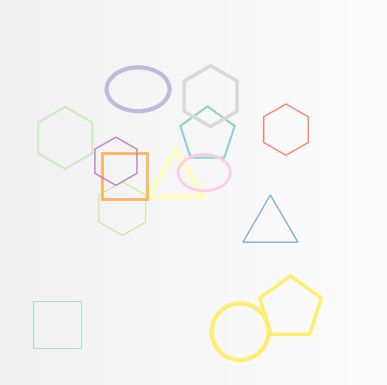[{"shape": "square", "thickness": 0.5, "radius": 0.31, "center": [0.147, 0.157]}, {"shape": "pentagon", "thickness": 1.5, "radius": 0.37, "center": [0.535, 0.65]}, {"shape": "triangle", "thickness": 2.5, "radius": 0.41, "center": [0.454, 0.53]}, {"shape": "oval", "thickness": 3, "radius": 0.41, "center": [0.356, 0.768]}, {"shape": "hexagon", "thickness": 1, "radius": 0.33, "center": [0.738, 0.663]}, {"shape": "triangle", "thickness": 1, "radius": 0.41, "center": [0.698, 0.412]}, {"shape": "square", "thickness": 2, "radius": 0.29, "center": [0.322, 0.543]}, {"shape": "hexagon", "thickness": 0.5, "radius": 0.35, "center": [0.316, 0.458]}, {"shape": "oval", "thickness": 2, "radius": 0.34, "center": [0.527, 0.552]}, {"shape": "hexagon", "thickness": 2.5, "radius": 0.39, "center": [0.543, 0.75]}, {"shape": "hexagon", "thickness": 1, "radius": 0.31, "center": [0.299, 0.581]}, {"shape": "hexagon", "thickness": 1.5, "radius": 0.4, "center": [0.168, 0.642]}, {"shape": "circle", "thickness": 3, "radius": 0.37, "center": [0.62, 0.138]}, {"shape": "pentagon", "thickness": 2.5, "radius": 0.42, "center": [0.75, 0.199]}]